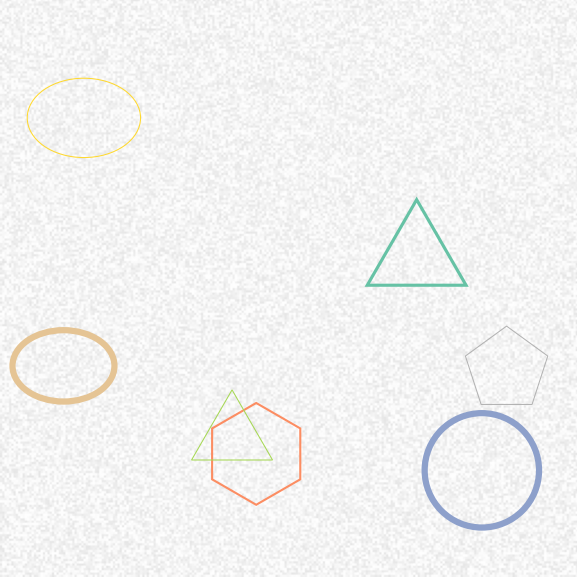[{"shape": "triangle", "thickness": 1.5, "radius": 0.49, "center": [0.721, 0.555]}, {"shape": "hexagon", "thickness": 1, "radius": 0.44, "center": [0.444, 0.213]}, {"shape": "circle", "thickness": 3, "radius": 0.5, "center": [0.834, 0.185]}, {"shape": "triangle", "thickness": 0.5, "radius": 0.4, "center": [0.402, 0.243]}, {"shape": "oval", "thickness": 0.5, "radius": 0.49, "center": [0.145, 0.795]}, {"shape": "oval", "thickness": 3, "radius": 0.44, "center": [0.11, 0.366]}, {"shape": "pentagon", "thickness": 0.5, "radius": 0.37, "center": [0.877, 0.359]}]